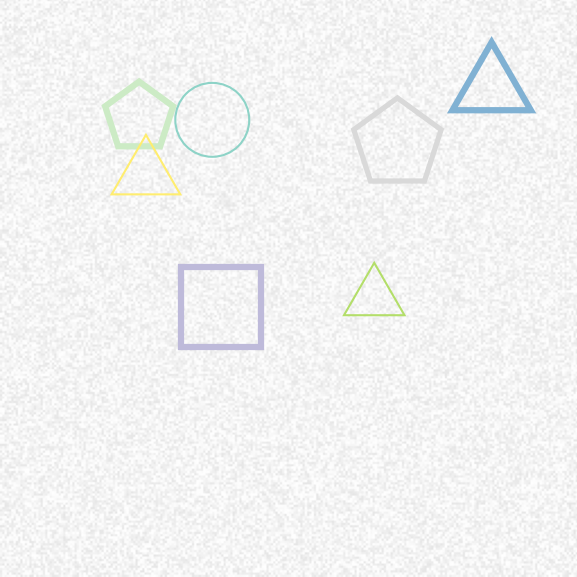[{"shape": "circle", "thickness": 1, "radius": 0.32, "center": [0.368, 0.792]}, {"shape": "square", "thickness": 3, "radius": 0.35, "center": [0.383, 0.468]}, {"shape": "triangle", "thickness": 3, "radius": 0.39, "center": [0.851, 0.847]}, {"shape": "triangle", "thickness": 1, "radius": 0.3, "center": [0.648, 0.484]}, {"shape": "pentagon", "thickness": 2.5, "radius": 0.4, "center": [0.688, 0.75]}, {"shape": "pentagon", "thickness": 3, "radius": 0.31, "center": [0.241, 0.796]}, {"shape": "triangle", "thickness": 1, "radius": 0.34, "center": [0.253, 0.697]}]